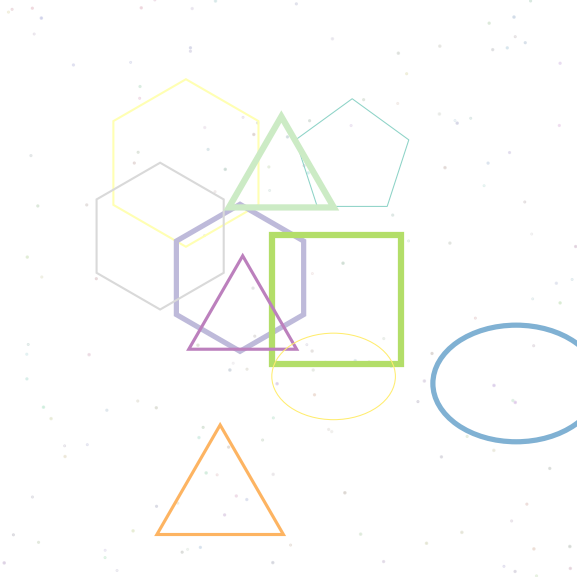[{"shape": "pentagon", "thickness": 0.5, "radius": 0.52, "center": [0.61, 0.725]}, {"shape": "hexagon", "thickness": 1, "radius": 0.73, "center": [0.322, 0.717]}, {"shape": "hexagon", "thickness": 2.5, "radius": 0.64, "center": [0.416, 0.518]}, {"shape": "oval", "thickness": 2.5, "radius": 0.72, "center": [0.894, 0.335]}, {"shape": "triangle", "thickness": 1.5, "radius": 0.63, "center": [0.381, 0.137]}, {"shape": "square", "thickness": 3, "radius": 0.56, "center": [0.583, 0.48]}, {"shape": "hexagon", "thickness": 1, "radius": 0.64, "center": [0.277, 0.59]}, {"shape": "triangle", "thickness": 1.5, "radius": 0.54, "center": [0.42, 0.448]}, {"shape": "triangle", "thickness": 3, "radius": 0.52, "center": [0.487, 0.692]}, {"shape": "oval", "thickness": 0.5, "radius": 0.54, "center": [0.578, 0.347]}]